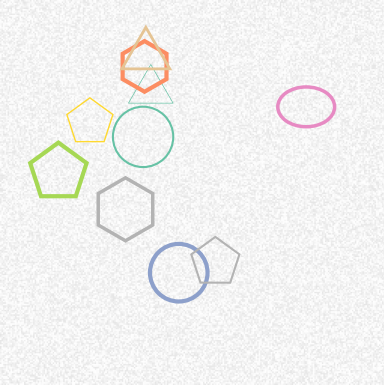[{"shape": "circle", "thickness": 1.5, "radius": 0.39, "center": [0.372, 0.644]}, {"shape": "triangle", "thickness": 0.5, "radius": 0.33, "center": [0.392, 0.766]}, {"shape": "hexagon", "thickness": 3, "radius": 0.33, "center": [0.376, 0.827]}, {"shape": "circle", "thickness": 3, "radius": 0.37, "center": [0.464, 0.292]}, {"shape": "oval", "thickness": 2.5, "radius": 0.37, "center": [0.795, 0.722]}, {"shape": "pentagon", "thickness": 3, "radius": 0.38, "center": [0.152, 0.553]}, {"shape": "pentagon", "thickness": 1, "radius": 0.31, "center": [0.233, 0.683]}, {"shape": "triangle", "thickness": 2, "radius": 0.36, "center": [0.379, 0.857]}, {"shape": "pentagon", "thickness": 1.5, "radius": 0.33, "center": [0.559, 0.319]}, {"shape": "hexagon", "thickness": 2.5, "radius": 0.41, "center": [0.326, 0.456]}]